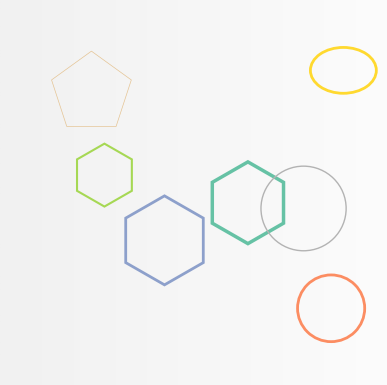[{"shape": "hexagon", "thickness": 2.5, "radius": 0.53, "center": [0.64, 0.473]}, {"shape": "circle", "thickness": 2, "radius": 0.43, "center": [0.855, 0.199]}, {"shape": "hexagon", "thickness": 2, "radius": 0.58, "center": [0.425, 0.376]}, {"shape": "hexagon", "thickness": 1.5, "radius": 0.41, "center": [0.27, 0.545]}, {"shape": "oval", "thickness": 2, "radius": 0.43, "center": [0.886, 0.817]}, {"shape": "pentagon", "thickness": 0.5, "radius": 0.54, "center": [0.236, 0.759]}, {"shape": "circle", "thickness": 1, "radius": 0.55, "center": [0.783, 0.459]}]